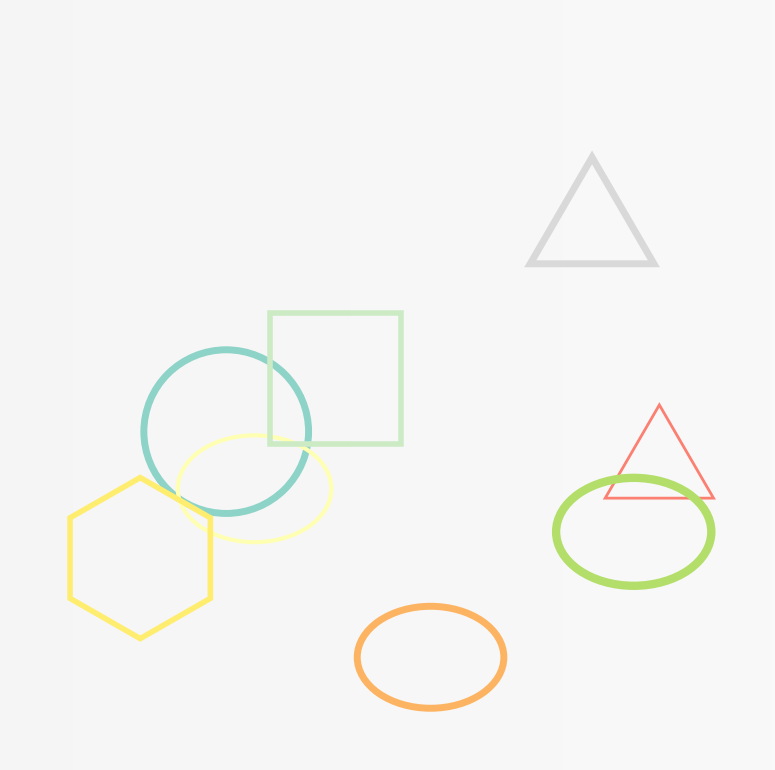[{"shape": "circle", "thickness": 2.5, "radius": 0.53, "center": [0.292, 0.439]}, {"shape": "oval", "thickness": 1.5, "radius": 0.5, "center": [0.328, 0.365]}, {"shape": "triangle", "thickness": 1, "radius": 0.4, "center": [0.851, 0.393]}, {"shape": "oval", "thickness": 2.5, "radius": 0.47, "center": [0.556, 0.146]}, {"shape": "oval", "thickness": 3, "radius": 0.5, "center": [0.818, 0.309]}, {"shape": "triangle", "thickness": 2.5, "radius": 0.46, "center": [0.764, 0.703]}, {"shape": "square", "thickness": 2, "radius": 0.42, "center": [0.433, 0.509]}, {"shape": "hexagon", "thickness": 2, "radius": 0.52, "center": [0.181, 0.275]}]